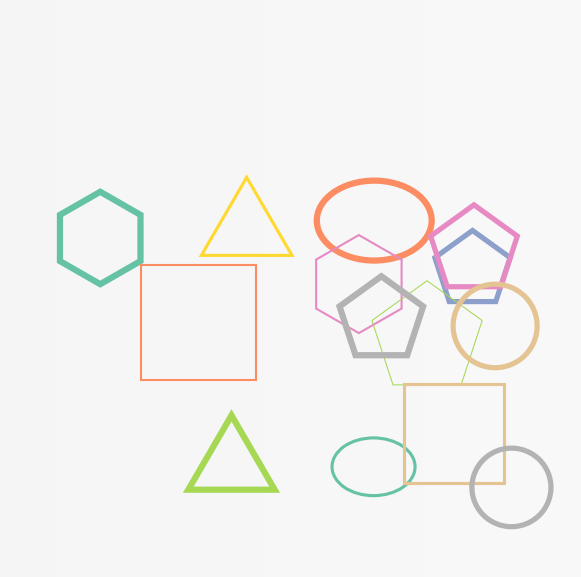[{"shape": "hexagon", "thickness": 3, "radius": 0.4, "center": [0.172, 0.587]}, {"shape": "oval", "thickness": 1.5, "radius": 0.36, "center": [0.643, 0.191]}, {"shape": "square", "thickness": 1, "radius": 0.5, "center": [0.341, 0.441]}, {"shape": "oval", "thickness": 3, "radius": 0.49, "center": [0.644, 0.617]}, {"shape": "pentagon", "thickness": 2.5, "radius": 0.34, "center": [0.813, 0.532]}, {"shape": "pentagon", "thickness": 2.5, "radius": 0.39, "center": [0.815, 0.566]}, {"shape": "hexagon", "thickness": 1, "radius": 0.42, "center": [0.617, 0.507]}, {"shape": "triangle", "thickness": 3, "radius": 0.43, "center": [0.398, 0.194]}, {"shape": "pentagon", "thickness": 0.5, "radius": 0.5, "center": [0.735, 0.413]}, {"shape": "triangle", "thickness": 1.5, "radius": 0.45, "center": [0.424, 0.602]}, {"shape": "square", "thickness": 1.5, "radius": 0.43, "center": [0.781, 0.249]}, {"shape": "circle", "thickness": 2.5, "radius": 0.36, "center": [0.852, 0.435]}, {"shape": "circle", "thickness": 2.5, "radius": 0.34, "center": [0.88, 0.155]}, {"shape": "pentagon", "thickness": 3, "radius": 0.38, "center": [0.656, 0.445]}]